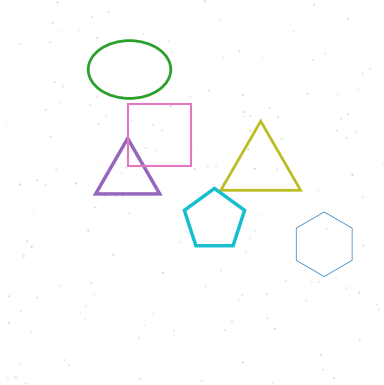[{"shape": "hexagon", "thickness": 0.5, "radius": 0.42, "center": [0.842, 0.366]}, {"shape": "oval", "thickness": 2, "radius": 0.54, "center": [0.336, 0.819]}, {"shape": "triangle", "thickness": 2.5, "radius": 0.48, "center": [0.332, 0.544]}, {"shape": "square", "thickness": 1.5, "radius": 0.4, "center": [0.414, 0.65]}, {"shape": "triangle", "thickness": 2, "radius": 0.6, "center": [0.677, 0.566]}, {"shape": "pentagon", "thickness": 2.5, "radius": 0.41, "center": [0.557, 0.428]}]